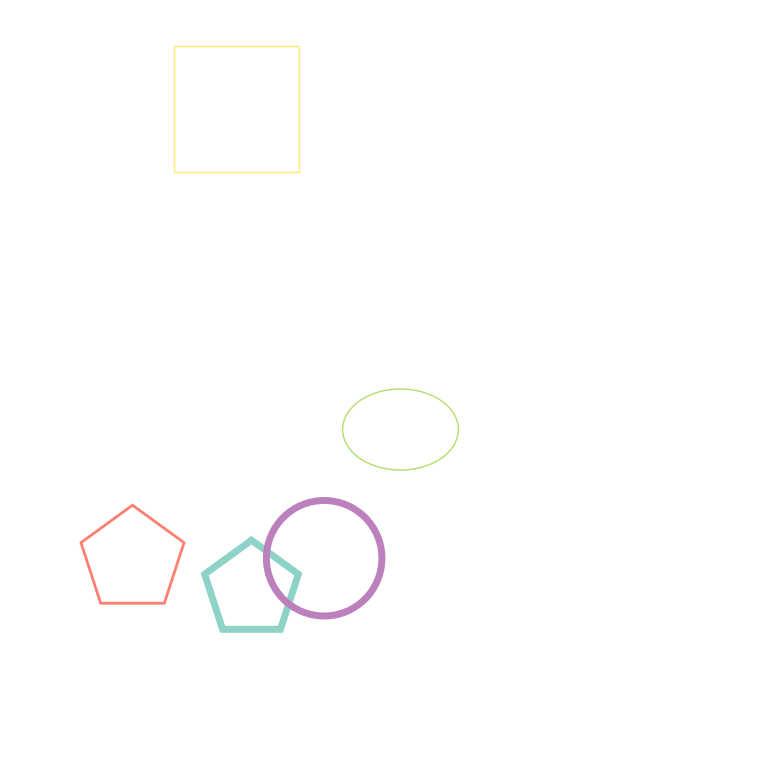[{"shape": "pentagon", "thickness": 2.5, "radius": 0.32, "center": [0.327, 0.234]}, {"shape": "pentagon", "thickness": 1, "radius": 0.35, "center": [0.172, 0.274]}, {"shape": "oval", "thickness": 0.5, "radius": 0.38, "center": [0.52, 0.442]}, {"shape": "circle", "thickness": 2.5, "radius": 0.38, "center": [0.421, 0.275]}, {"shape": "square", "thickness": 0.5, "radius": 0.41, "center": [0.307, 0.858]}]